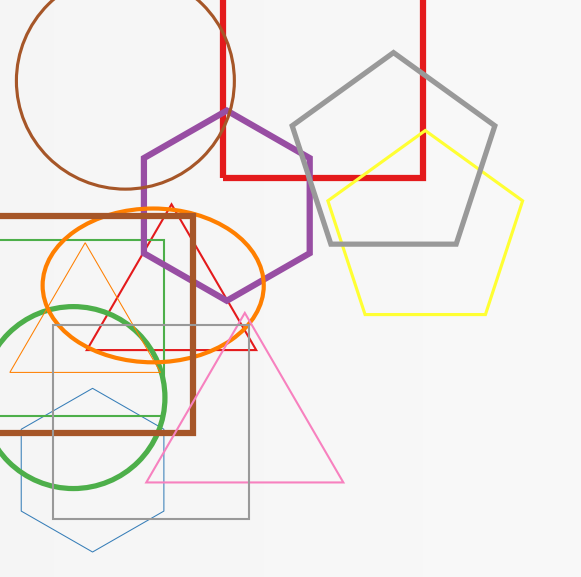[{"shape": "triangle", "thickness": 1, "radius": 0.84, "center": [0.295, 0.477]}, {"shape": "square", "thickness": 3, "radius": 0.86, "center": [0.556, 0.863]}, {"shape": "hexagon", "thickness": 0.5, "radius": 0.71, "center": [0.159, 0.185]}, {"shape": "circle", "thickness": 2.5, "radius": 0.79, "center": [0.126, 0.311]}, {"shape": "square", "thickness": 1, "radius": 0.76, "center": [0.129, 0.431]}, {"shape": "hexagon", "thickness": 3, "radius": 0.82, "center": [0.39, 0.643]}, {"shape": "oval", "thickness": 2, "radius": 0.95, "center": [0.264, 0.505]}, {"shape": "triangle", "thickness": 0.5, "radius": 0.75, "center": [0.147, 0.429]}, {"shape": "pentagon", "thickness": 1.5, "radius": 0.88, "center": [0.732, 0.597]}, {"shape": "square", "thickness": 3, "radius": 0.94, "center": [0.144, 0.437]}, {"shape": "circle", "thickness": 1.5, "radius": 0.94, "center": [0.216, 0.859]}, {"shape": "triangle", "thickness": 1, "radius": 0.98, "center": [0.421, 0.262]}, {"shape": "pentagon", "thickness": 2.5, "radius": 0.92, "center": [0.677, 0.725]}, {"shape": "square", "thickness": 1, "radius": 0.84, "center": [0.259, 0.269]}]